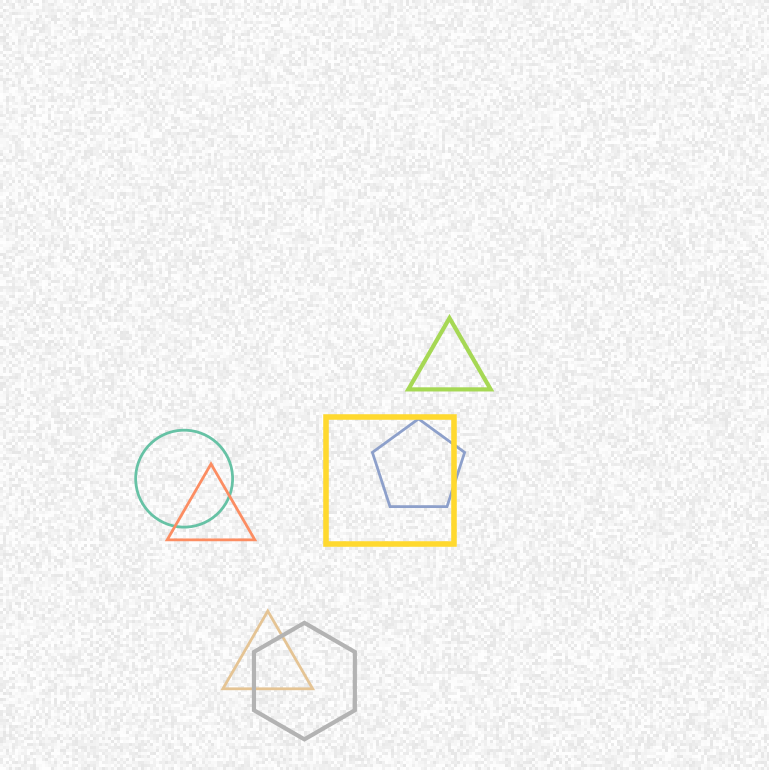[{"shape": "circle", "thickness": 1, "radius": 0.31, "center": [0.239, 0.378]}, {"shape": "triangle", "thickness": 1, "radius": 0.33, "center": [0.274, 0.332]}, {"shape": "pentagon", "thickness": 1, "radius": 0.31, "center": [0.544, 0.393]}, {"shape": "triangle", "thickness": 1.5, "radius": 0.31, "center": [0.584, 0.525]}, {"shape": "square", "thickness": 2, "radius": 0.41, "center": [0.506, 0.376]}, {"shape": "triangle", "thickness": 1, "radius": 0.34, "center": [0.348, 0.139]}, {"shape": "hexagon", "thickness": 1.5, "radius": 0.38, "center": [0.395, 0.115]}]